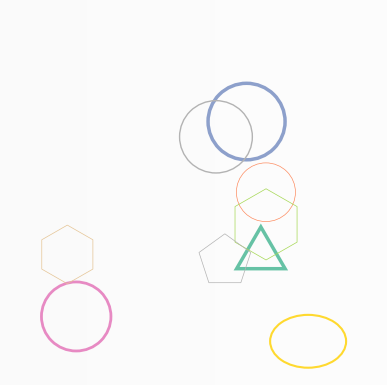[{"shape": "triangle", "thickness": 2.5, "radius": 0.36, "center": [0.673, 0.338]}, {"shape": "circle", "thickness": 0.5, "radius": 0.38, "center": [0.686, 0.501]}, {"shape": "circle", "thickness": 2.5, "radius": 0.5, "center": [0.636, 0.684]}, {"shape": "circle", "thickness": 2, "radius": 0.45, "center": [0.197, 0.178]}, {"shape": "hexagon", "thickness": 0.5, "radius": 0.46, "center": [0.687, 0.417]}, {"shape": "oval", "thickness": 1.5, "radius": 0.49, "center": [0.795, 0.114]}, {"shape": "hexagon", "thickness": 0.5, "radius": 0.38, "center": [0.174, 0.339]}, {"shape": "circle", "thickness": 1, "radius": 0.47, "center": [0.557, 0.645]}, {"shape": "pentagon", "thickness": 0.5, "radius": 0.35, "center": [0.58, 0.322]}]